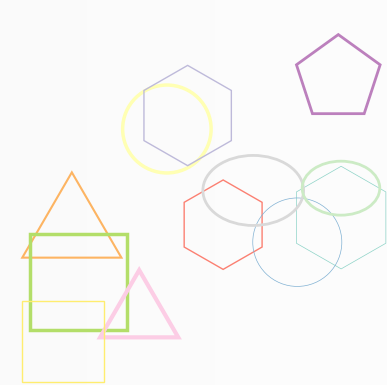[{"shape": "hexagon", "thickness": 0.5, "radius": 0.67, "center": [0.88, 0.435]}, {"shape": "circle", "thickness": 2.5, "radius": 0.57, "center": [0.431, 0.665]}, {"shape": "hexagon", "thickness": 1, "radius": 0.65, "center": [0.484, 0.7]}, {"shape": "hexagon", "thickness": 1, "radius": 0.58, "center": [0.576, 0.416]}, {"shape": "circle", "thickness": 0.5, "radius": 0.57, "center": [0.767, 0.371]}, {"shape": "triangle", "thickness": 1.5, "radius": 0.74, "center": [0.185, 0.405]}, {"shape": "square", "thickness": 2.5, "radius": 0.63, "center": [0.202, 0.267]}, {"shape": "triangle", "thickness": 3, "radius": 0.58, "center": [0.359, 0.182]}, {"shape": "oval", "thickness": 2, "radius": 0.65, "center": [0.654, 0.505]}, {"shape": "pentagon", "thickness": 2, "radius": 0.57, "center": [0.873, 0.797]}, {"shape": "oval", "thickness": 2, "radius": 0.5, "center": [0.88, 0.511]}, {"shape": "square", "thickness": 1, "radius": 0.53, "center": [0.163, 0.113]}]